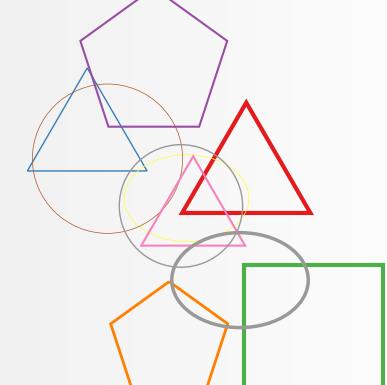[{"shape": "triangle", "thickness": 3, "radius": 0.96, "center": [0.636, 0.542]}, {"shape": "triangle", "thickness": 1, "radius": 0.89, "center": [0.225, 0.645]}, {"shape": "square", "thickness": 3, "radius": 0.89, "center": [0.81, 0.133]}, {"shape": "pentagon", "thickness": 1.5, "radius": 1.0, "center": [0.397, 0.832]}, {"shape": "pentagon", "thickness": 2, "radius": 0.79, "center": [0.437, 0.11]}, {"shape": "oval", "thickness": 0.5, "radius": 0.8, "center": [0.481, 0.485]}, {"shape": "circle", "thickness": 0.5, "radius": 0.97, "center": [0.277, 0.588]}, {"shape": "triangle", "thickness": 1.5, "radius": 0.77, "center": [0.499, 0.439]}, {"shape": "circle", "thickness": 1, "radius": 0.8, "center": [0.467, 0.465]}, {"shape": "oval", "thickness": 2.5, "radius": 0.88, "center": [0.619, 0.272]}]